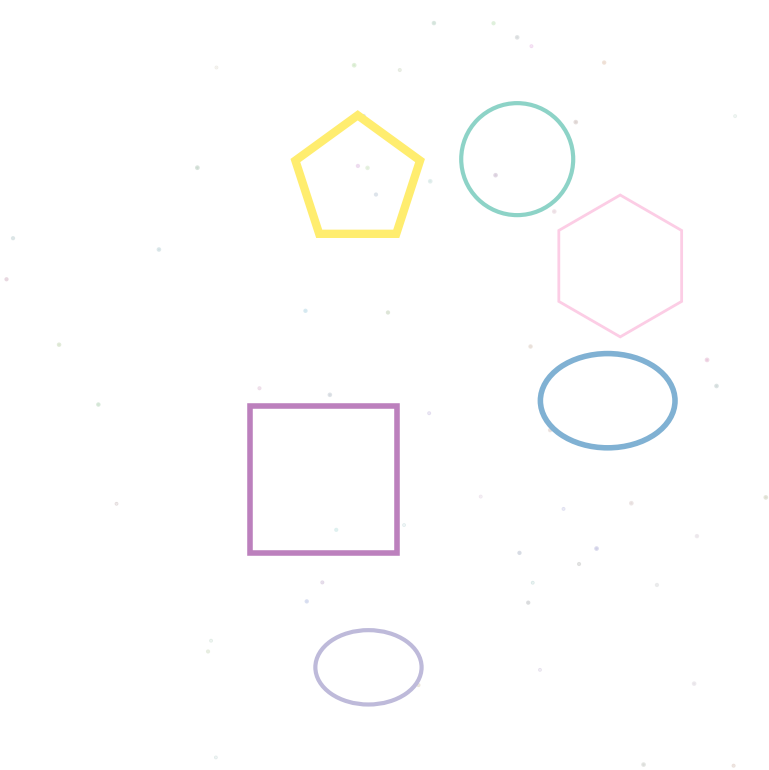[{"shape": "circle", "thickness": 1.5, "radius": 0.36, "center": [0.672, 0.793]}, {"shape": "oval", "thickness": 1.5, "radius": 0.34, "center": [0.479, 0.133]}, {"shape": "oval", "thickness": 2, "radius": 0.44, "center": [0.789, 0.48]}, {"shape": "hexagon", "thickness": 1, "radius": 0.46, "center": [0.805, 0.655]}, {"shape": "square", "thickness": 2, "radius": 0.48, "center": [0.42, 0.378]}, {"shape": "pentagon", "thickness": 3, "radius": 0.43, "center": [0.465, 0.765]}]